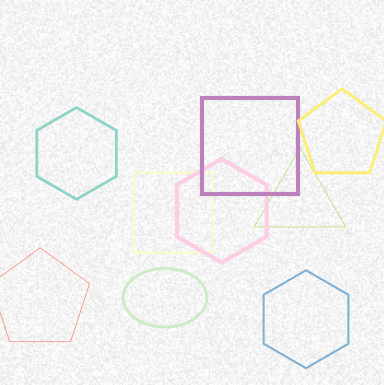[{"shape": "hexagon", "thickness": 2, "radius": 0.6, "center": [0.199, 0.602]}, {"shape": "square", "thickness": 1, "radius": 0.52, "center": [0.449, 0.449]}, {"shape": "pentagon", "thickness": 0.5, "radius": 0.67, "center": [0.104, 0.222]}, {"shape": "hexagon", "thickness": 1.5, "radius": 0.64, "center": [0.795, 0.171]}, {"shape": "triangle", "thickness": 0.5, "radius": 0.69, "center": [0.779, 0.479]}, {"shape": "hexagon", "thickness": 3, "radius": 0.67, "center": [0.576, 0.453]}, {"shape": "square", "thickness": 3, "radius": 0.62, "center": [0.649, 0.621]}, {"shape": "oval", "thickness": 2, "radius": 0.54, "center": [0.429, 0.227]}, {"shape": "pentagon", "thickness": 2, "radius": 0.6, "center": [0.889, 0.649]}]